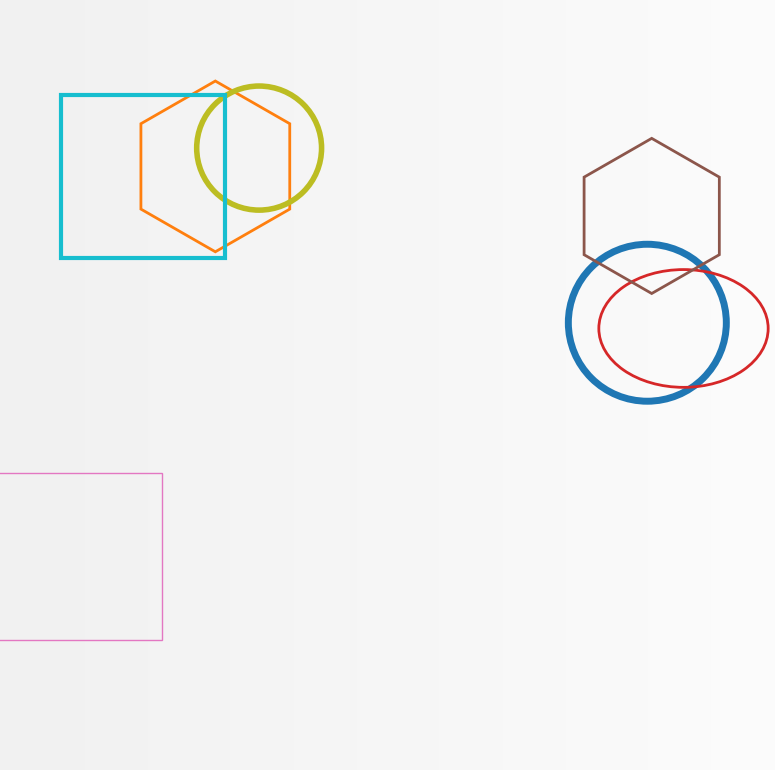[{"shape": "circle", "thickness": 2.5, "radius": 0.51, "center": [0.835, 0.581]}, {"shape": "hexagon", "thickness": 1, "radius": 0.55, "center": [0.278, 0.784]}, {"shape": "oval", "thickness": 1, "radius": 0.55, "center": [0.882, 0.573]}, {"shape": "hexagon", "thickness": 1, "radius": 0.5, "center": [0.841, 0.72]}, {"shape": "square", "thickness": 0.5, "radius": 0.54, "center": [0.101, 0.277]}, {"shape": "circle", "thickness": 2, "radius": 0.4, "center": [0.334, 0.808]}, {"shape": "square", "thickness": 1.5, "radius": 0.53, "center": [0.184, 0.771]}]